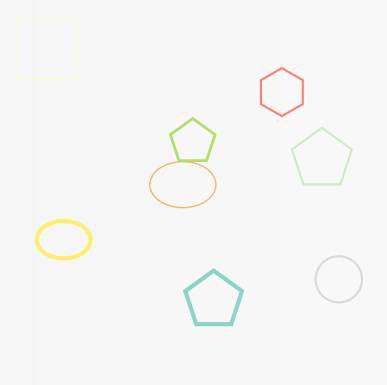[{"shape": "pentagon", "thickness": 3, "radius": 0.38, "center": [0.551, 0.22]}, {"shape": "square", "thickness": 0.5, "radius": 0.4, "center": [0.12, 0.874]}, {"shape": "hexagon", "thickness": 1.5, "radius": 0.31, "center": [0.727, 0.761]}, {"shape": "oval", "thickness": 1, "radius": 0.43, "center": [0.472, 0.52]}, {"shape": "pentagon", "thickness": 2, "radius": 0.3, "center": [0.497, 0.632]}, {"shape": "circle", "thickness": 1.5, "radius": 0.3, "center": [0.874, 0.274]}, {"shape": "pentagon", "thickness": 1.5, "radius": 0.41, "center": [0.831, 0.587]}, {"shape": "oval", "thickness": 3, "radius": 0.35, "center": [0.164, 0.377]}]